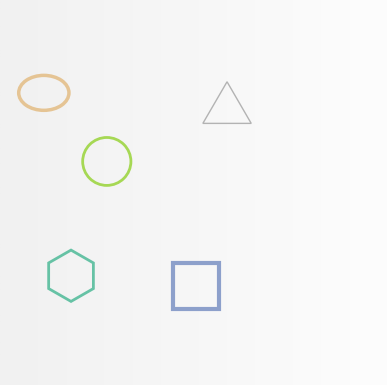[{"shape": "hexagon", "thickness": 2, "radius": 0.33, "center": [0.183, 0.284]}, {"shape": "square", "thickness": 3, "radius": 0.3, "center": [0.506, 0.257]}, {"shape": "circle", "thickness": 2, "radius": 0.31, "center": [0.276, 0.581]}, {"shape": "oval", "thickness": 2.5, "radius": 0.32, "center": [0.113, 0.759]}, {"shape": "triangle", "thickness": 1, "radius": 0.36, "center": [0.586, 0.716]}]